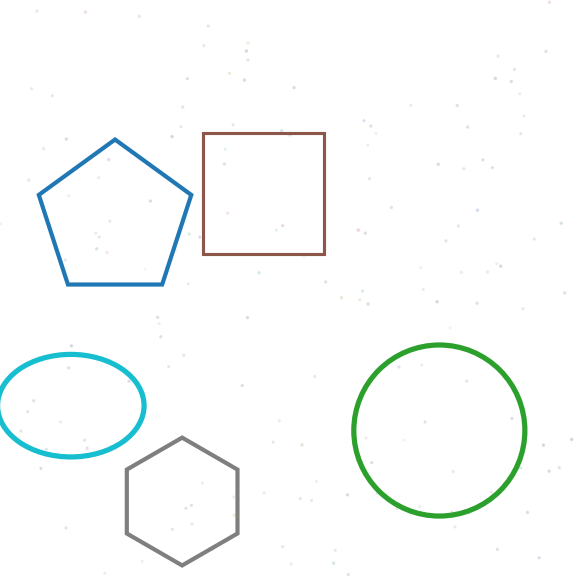[{"shape": "pentagon", "thickness": 2, "radius": 0.69, "center": [0.199, 0.619]}, {"shape": "circle", "thickness": 2.5, "radius": 0.74, "center": [0.761, 0.254]}, {"shape": "square", "thickness": 1.5, "radius": 0.52, "center": [0.456, 0.665]}, {"shape": "hexagon", "thickness": 2, "radius": 0.55, "center": [0.315, 0.131]}, {"shape": "oval", "thickness": 2.5, "radius": 0.63, "center": [0.123, 0.297]}]